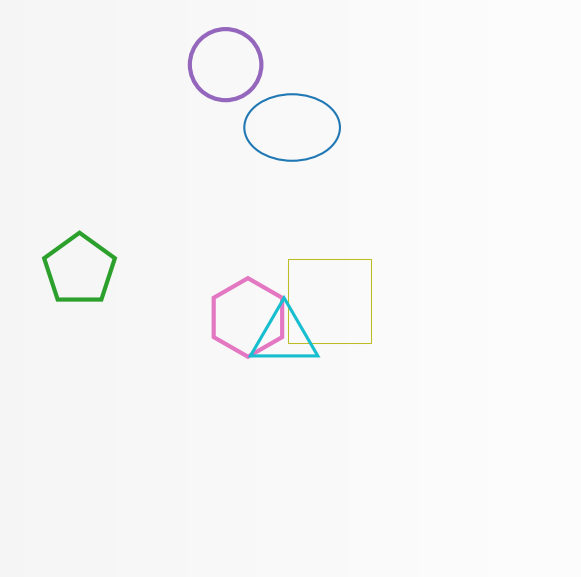[{"shape": "oval", "thickness": 1, "radius": 0.41, "center": [0.503, 0.778]}, {"shape": "pentagon", "thickness": 2, "radius": 0.32, "center": [0.137, 0.532]}, {"shape": "circle", "thickness": 2, "radius": 0.31, "center": [0.388, 0.887]}, {"shape": "hexagon", "thickness": 2, "radius": 0.34, "center": [0.427, 0.449]}, {"shape": "square", "thickness": 0.5, "radius": 0.36, "center": [0.567, 0.478]}, {"shape": "triangle", "thickness": 1.5, "radius": 0.33, "center": [0.489, 0.416]}]